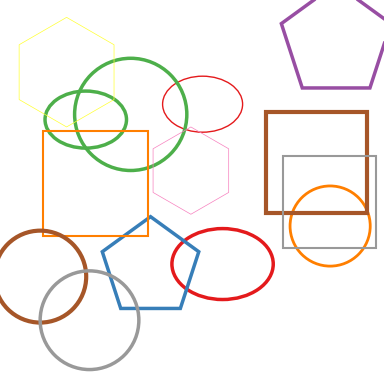[{"shape": "oval", "thickness": 1, "radius": 0.52, "center": [0.526, 0.729]}, {"shape": "oval", "thickness": 2.5, "radius": 0.66, "center": [0.578, 0.314]}, {"shape": "pentagon", "thickness": 2.5, "radius": 0.66, "center": [0.391, 0.305]}, {"shape": "circle", "thickness": 2.5, "radius": 0.73, "center": [0.34, 0.703]}, {"shape": "oval", "thickness": 2.5, "radius": 0.53, "center": [0.223, 0.689]}, {"shape": "pentagon", "thickness": 2.5, "radius": 0.75, "center": [0.873, 0.892]}, {"shape": "square", "thickness": 1.5, "radius": 0.68, "center": [0.248, 0.523]}, {"shape": "circle", "thickness": 2, "radius": 0.52, "center": [0.858, 0.413]}, {"shape": "hexagon", "thickness": 0.5, "radius": 0.71, "center": [0.173, 0.813]}, {"shape": "square", "thickness": 3, "radius": 0.65, "center": [0.822, 0.579]}, {"shape": "circle", "thickness": 3, "radius": 0.6, "center": [0.105, 0.282]}, {"shape": "hexagon", "thickness": 0.5, "radius": 0.57, "center": [0.496, 0.557]}, {"shape": "square", "thickness": 1.5, "radius": 0.6, "center": [0.856, 0.476]}, {"shape": "circle", "thickness": 2.5, "radius": 0.64, "center": [0.232, 0.168]}]